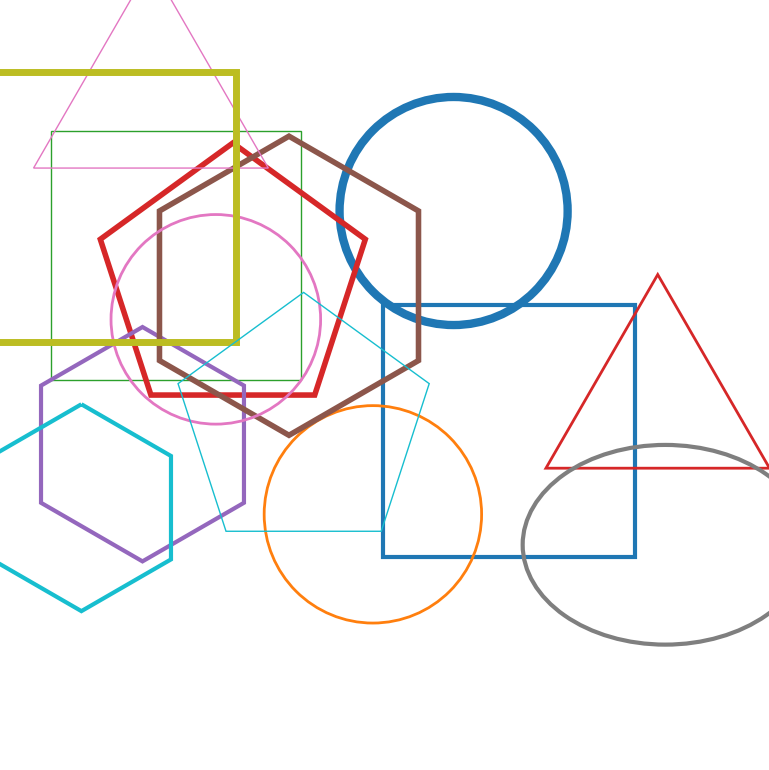[{"shape": "circle", "thickness": 3, "radius": 0.74, "center": [0.589, 0.726]}, {"shape": "square", "thickness": 1.5, "radius": 0.82, "center": [0.661, 0.44]}, {"shape": "circle", "thickness": 1, "radius": 0.71, "center": [0.484, 0.332]}, {"shape": "square", "thickness": 0.5, "radius": 0.81, "center": [0.229, 0.668]}, {"shape": "pentagon", "thickness": 2, "radius": 0.9, "center": [0.302, 0.633]}, {"shape": "triangle", "thickness": 1, "radius": 0.84, "center": [0.854, 0.476]}, {"shape": "hexagon", "thickness": 1.5, "radius": 0.76, "center": [0.185, 0.423]}, {"shape": "hexagon", "thickness": 2, "radius": 0.97, "center": [0.375, 0.629]}, {"shape": "triangle", "thickness": 0.5, "radius": 0.88, "center": [0.196, 0.87]}, {"shape": "circle", "thickness": 1, "radius": 0.68, "center": [0.28, 0.585]}, {"shape": "oval", "thickness": 1.5, "radius": 0.93, "center": [0.864, 0.293]}, {"shape": "square", "thickness": 2.5, "radius": 0.88, "center": [0.13, 0.731]}, {"shape": "pentagon", "thickness": 0.5, "radius": 0.86, "center": [0.394, 0.449]}, {"shape": "hexagon", "thickness": 1.5, "radius": 0.67, "center": [0.106, 0.341]}]